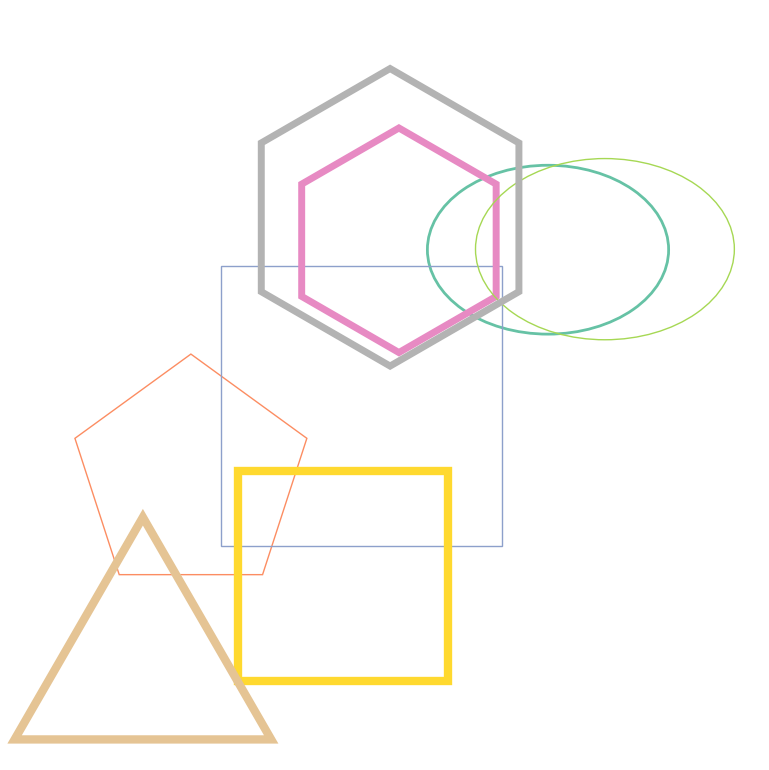[{"shape": "oval", "thickness": 1, "radius": 0.78, "center": [0.712, 0.676]}, {"shape": "pentagon", "thickness": 0.5, "radius": 0.79, "center": [0.248, 0.382]}, {"shape": "square", "thickness": 0.5, "radius": 0.91, "center": [0.469, 0.472]}, {"shape": "hexagon", "thickness": 2.5, "radius": 0.73, "center": [0.518, 0.688]}, {"shape": "oval", "thickness": 0.5, "radius": 0.84, "center": [0.786, 0.676]}, {"shape": "square", "thickness": 3, "radius": 0.68, "center": [0.446, 0.252]}, {"shape": "triangle", "thickness": 3, "radius": 0.96, "center": [0.186, 0.136]}, {"shape": "hexagon", "thickness": 2.5, "radius": 0.97, "center": [0.507, 0.718]}]